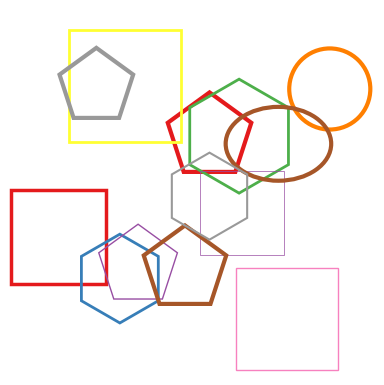[{"shape": "pentagon", "thickness": 3, "radius": 0.57, "center": [0.544, 0.646]}, {"shape": "square", "thickness": 2.5, "radius": 0.61, "center": [0.152, 0.383]}, {"shape": "hexagon", "thickness": 2, "radius": 0.58, "center": [0.311, 0.276]}, {"shape": "hexagon", "thickness": 2, "radius": 0.74, "center": [0.621, 0.646]}, {"shape": "square", "thickness": 0.5, "radius": 0.54, "center": [0.628, 0.447]}, {"shape": "pentagon", "thickness": 1, "radius": 0.54, "center": [0.359, 0.31]}, {"shape": "circle", "thickness": 3, "radius": 0.53, "center": [0.857, 0.769]}, {"shape": "square", "thickness": 2, "radius": 0.73, "center": [0.326, 0.777]}, {"shape": "pentagon", "thickness": 3, "radius": 0.56, "center": [0.48, 0.302]}, {"shape": "oval", "thickness": 3, "radius": 0.69, "center": [0.723, 0.626]}, {"shape": "square", "thickness": 1, "radius": 0.66, "center": [0.745, 0.172]}, {"shape": "hexagon", "thickness": 1.5, "radius": 0.56, "center": [0.544, 0.491]}, {"shape": "pentagon", "thickness": 3, "radius": 0.5, "center": [0.25, 0.775]}]